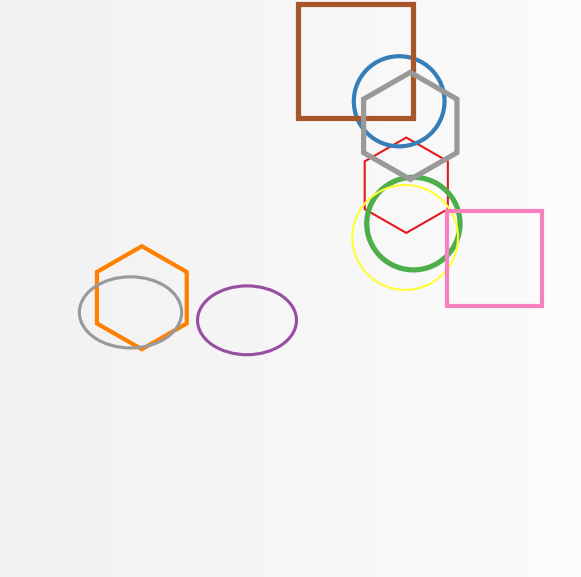[{"shape": "hexagon", "thickness": 1, "radius": 0.41, "center": [0.699, 0.678]}, {"shape": "circle", "thickness": 2, "radius": 0.39, "center": [0.687, 0.824]}, {"shape": "circle", "thickness": 2.5, "radius": 0.4, "center": [0.711, 0.612]}, {"shape": "oval", "thickness": 1.5, "radius": 0.43, "center": [0.425, 0.444]}, {"shape": "hexagon", "thickness": 2, "radius": 0.45, "center": [0.244, 0.484]}, {"shape": "circle", "thickness": 1, "radius": 0.45, "center": [0.697, 0.588]}, {"shape": "square", "thickness": 2.5, "radius": 0.49, "center": [0.611, 0.893]}, {"shape": "square", "thickness": 2, "radius": 0.41, "center": [0.851, 0.552]}, {"shape": "hexagon", "thickness": 2.5, "radius": 0.46, "center": [0.706, 0.781]}, {"shape": "oval", "thickness": 1.5, "radius": 0.44, "center": [0.225, 0.458]}]